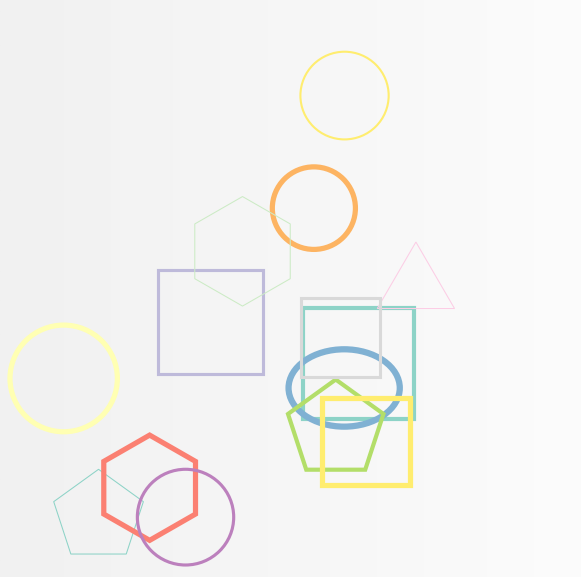[{"shape": "pentagon", "thickness": 0.5, "radius": 0.41, "center": [0.17, 0.105]}, {"shape": "square", "thickness": 2, "radius": 0.48, "center": [0.617, 0.37]}, {"shape": "circle", "thickness": 2.5, "radius": 0.46, "center": [0.11, 0.344]}, {"shape": "square", "thickness": 1.5, "radius": 0.45, "center": [0.362, 0.441]}, {"shape": "hexagon", "thickness": 2.5, "radius": 0.46, "center": [0.257, 0.155]}, {"shape": "oval", "thickness": 3, "radius": 0.48, "center": [0.592, 0.327]}, {"shape": "circle", "thickness": 2.5, "radius": 0.36, "center": [0.54, 0.639]}, {"shape": "pentagon", "thickness": 2, "radius": 0.43, "center": [0.578, 0.256]}, {"shape": "triangle", "thickness": 0.5, "radius": 0.38, "center": [0.716, 0.503]}, {"shape": "square", "thickness": 1.5, "radius": 0.34, "center": [0.586, 0.414]}, {"shape": "circle", "thickness": 1.5, "radius": 0.41, "center": [0.319, 0.104]}, {"shape": "hexagon", "thickness": 0.5, "radius": 0.47, "center": [0.417, 0.564]}, {"shape": "circle", "thickness": 1, "radius": 0.38, "center": [0.593, 0.834]}, {"shape": "square", "thickness": 2.5, "radius": 0.38, "center": [0.629, 0.235]}]